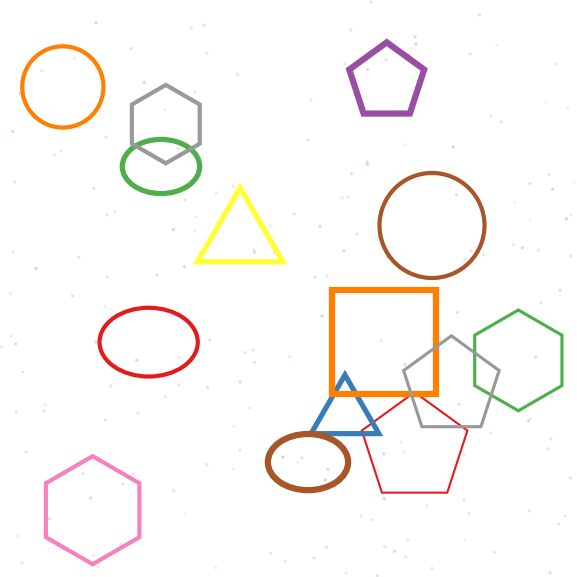[{"shape": "pentagon", "thickness": 1, "radius": 0.48, "center": [0.718, 0.224]}, {"shape": "oval", "thickness": 2, "radius": 0.43, "center": [0.257, 0.407]}, {"shape": "triangle", "thickness": 2.5, "radius": 0.34, "center": [0.597, 0.282]}, {"shape": "oval", "thickness": 2.5, "radius": 0.34, "center": [0.279, 0.711]}, {"shape": "hexagon", "thickness": 1.5, "radius": 0.44, "center": [0.898, 0.375]}, {"shape": "pentagon", "thickness": 3, "radius": 0.34, "center": [0.67, 0.858]}, {"shape": "square", "thickness": 3, "radius": 0.45, "center": [0.665, 0.407]}, {"shape": "circle", "thickness": 2, "radius": 0.35, "center": [0.109, 0.849]}, {"shape": "triangle", "thickness": 2.5, "radius": 0.43, "center": [0.416, 0.588]}, {"shape": "oval", "thickness": 3, "radius": 0.35, "center": [0.533, 0.199]}, {"shape": "circle", "thickness": 2, "radius": 0.45, "center": [0.748, 0.609]}, {"shape": "hexagon", "thickness": 2, "radius": 0.47, "center": [0.16, 0.116]}, {"shape": "pentagon", "thickness": 1.5, "radius": 0.43, "center": [0.782, 0.331]}, {"shape": "hexagon", "thickness": 2, "radius": 0.34, "center": [0.287, 0.784]}]